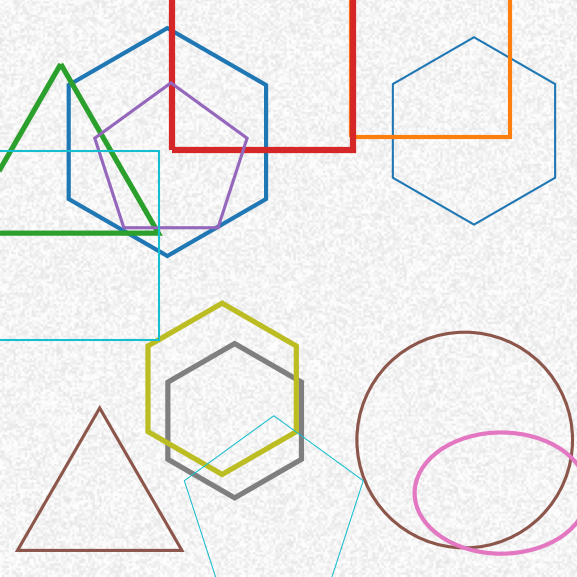[{"shape": "hexagon", "thickness": 1, "radius": 0.81, "center": [0.821, 0.772]}, {"shape": "hexagon", "thickness": 2, "radius": 0.99, "center": [0.29, 0.753]}, {"shape": "square", "thickness": 2, "radius": 0.69, "center": [0.746, 0.9]}, {"shape": "triangle", "thickness": 2.5, "radius": 0.98, "center": [0.105, 0.693]}, {"shape": "square", "thickness": 3, "radius": 0.78, "center": [0.454, 0.896]}, {"shape": "pentagon", "thickness": 1.5, "radius": 0.69, "center": [0.296, 0.717]}, {"shape": "triangle", "thickness": 1.5, "radius": 0.82, "center": [0.173, 0.128]}, {"shape": "circle", "thickness": 1.5, "radius": 0.93, "center": [0.805, 0.237]}, {"shape": "oval", "thickness": 2, "radius": 0.75, "center": [0.868, 0.145]}, {"shape": "hexagon", "thickness": 2.5, "radius": 0.67, "center": [0.406, 0.271]}, {"shape": "hexagon", "thickness": 2.5, "radius": 0.74, "center": [0.385, 0.326]}, {"shape": "square", "thickness": 1, "radius": 0.82, "center": [0.112, 0.574]}, {"shape": "pentagon", "thickness": 0.5, "radius": 0.81, "center": [0.474, 0.116]}]